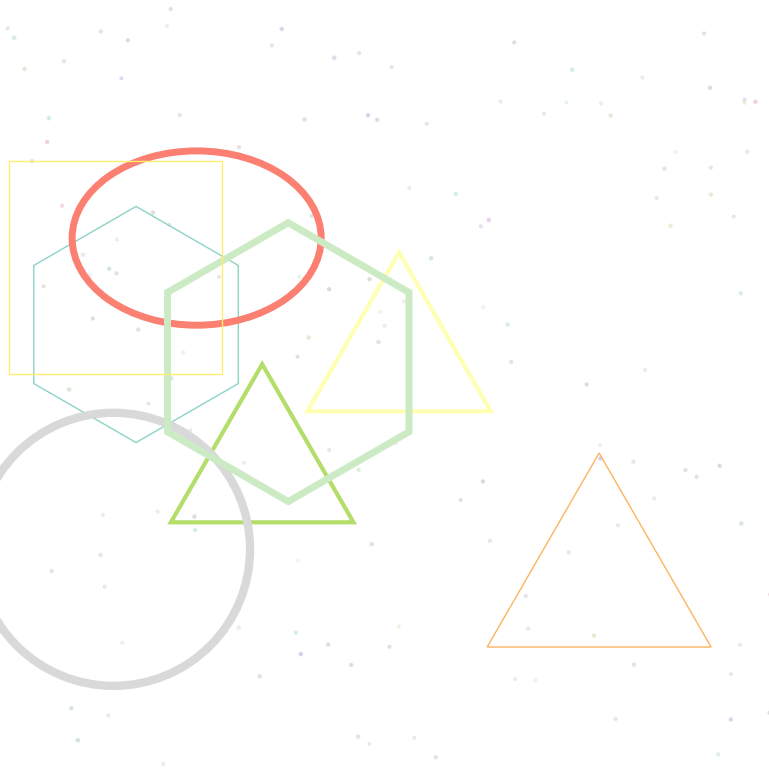[{"shape": "hexagon", "thickness": 0.5, "radius": 0.77, "center": [0.177, 0.579]}, {"shape": "triangle", "thickness": 1.5, "radius": 0.69, "center": [0.518, 0.535]}, {"shape": "oval", "thickness": 2.5, "radius": 0.81, "center": [0.255, 0.691]}, {"shape": "triangle", "thickness": 0.5, "radius": 0.84, "center": [0.778, 0.244]}, {"shape": "triangle", "thickness": 1.5, "radius": 0.68, "center": [0.34, 0.39]}, {"shape": "circle", "thickness": 3, "radius": 0.89, "center": [0.147, 0.287]}, {"shape": "hexagon", "thickness": 2.5, "radius": 0.91, "center": [0.374, 0.53]}, {"shape": "square", "thickness": 0.5, "radius": 0.69, "center": [0.15, 0.652]}]